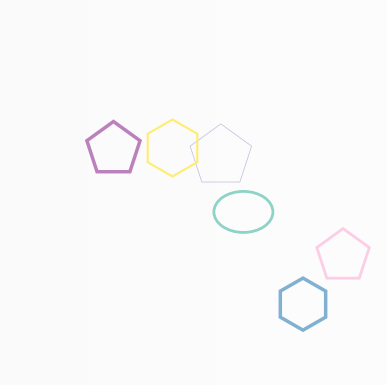[{"shape": "oval", "thickness": 2, "radius": 0.38, "center": [0.628, 0.45]}, {"shape": "pentagon", "thickness": 0.5, "radius": 0.42, "center": [0.57, 0.595]}, {"shape": "hexagon", "thickness": 2.5, "radius": 0.34, "center": [0.782, 0.21]}, {"shape": "pentagon", "thickness": 2, "radius": 0.36, "center": [0.885, 0.335]}, {"shape": "pentagon", "thickness": 2.5, "radius": 0.36, "center": [0.293, 0.612]}, {"shape": "hexagon", "thickness": 1.5, "radius": 0.37, "center": [0.445, 0.616]}]